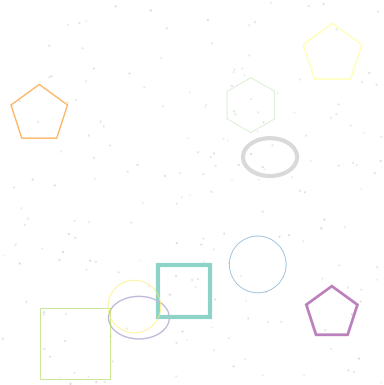[{"shape": "square", "thickness": 3, "radius": 0.34, "center": [0.477, 0.245]}, {"shape": "pentagon", "thickness": 1, "radius": 0.4, "center": [0.864, 0.86]}, {"shape": "oval", "thickness": 1, "radius": 0.4, "center": [0.361, 0.175]}, {"shape": "circle", "thickness": 0.5, "radius": 0.37, "center": [0.669, 0.313]}, {"shape": "pentagon", "thickness": 1, "radius": 0.39, "center": [0.102, 0.703]}, {"shape": "square", "thickness": 0.5, "radius": 0.46, "center": [0.194, 0.108]}, {"shape": "oval", "thickness": 3, "radius": 0.35, "center": [0.701, 0.592]}, {"shape": "pentagon", "thickness": 2, "radius": 0.35, "center": [0.862, 0.187]}, {"shape": "hexagon", "thickness": 0.5, "radius": 0.36, "center": [0.652, 0.727]}, {"shape": "circle", "thickness": 0.5, "radius": 0.34, "center": [0.349, 0.204]}]